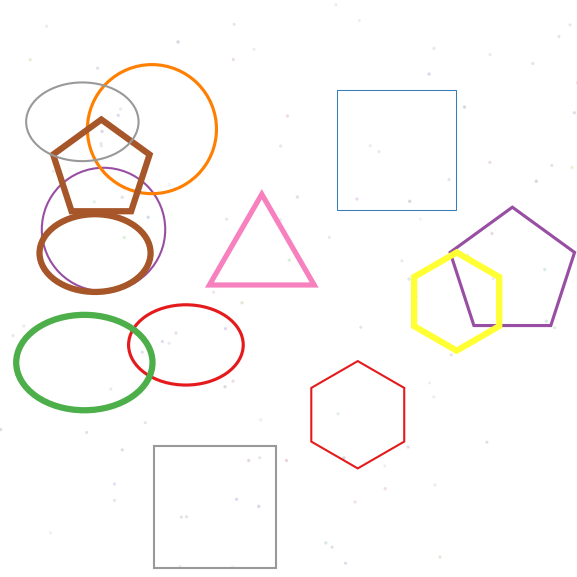[{"shape": "oval", "thickness": 1.5, "radius": 0.5, "center": [0.322, 0.402]}, {"shape": "hexagon", "thickness": 1, "radius": 0.46, "center": [0.619, 0.281]}, {"shape": "square", "thickness": 0.5, "radius": 0.52, "center": [0.687, 0.739]}, {"shape": "oval", "thickness": 3, "radius": 0.59, "center": [0.146, 0.371]}, {"shape": "pentagon", "thickness": 1.5, "radius": 0.57, "center": [0.887, 0.527]}, {"shape": "circle", "thickness": 1, "radius": 0.53, "center": [0.179, 0.602]}, {"shape": "circle", "thickness": 1.5, "radius": 0.56, "center": [0.263, 0.776]}, {"shape": "hexagon", "thickness": 3, "radius": 0.43, "center": [0.791, 0.477]}, {"shape": "oval", "thickness": 3, "radius": 0.48, "center": [0.165, 0.561]}, {"shape": "pentagon", "thickness": 3, "radius": 0.44, "center": [0.176, 0.704]}, {"shape": "triangle", "thickness": 2.5, "radius": 0.52, "center": [0.453, 0.558]}, {"shape": "square", "thickness": 1, "radius": 0.52, "center": [0.372, 0.121]}, {"shape": "oval", "thickness": 1, "radius": 0.49, "center": [0.143, 0.788]}]